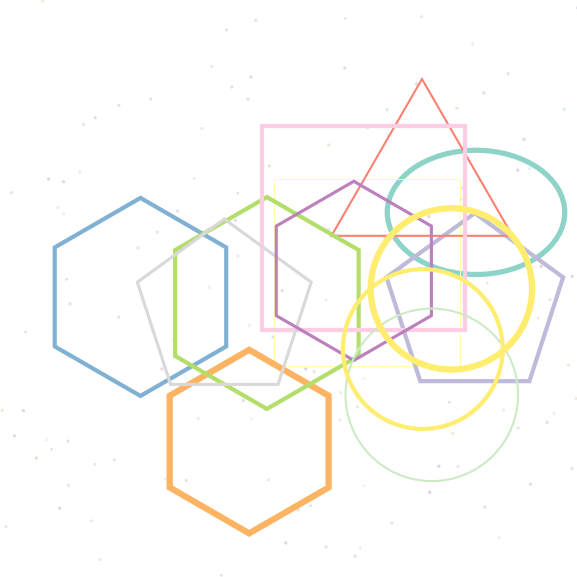[{"shape": "oval", "thickness": 2.5, "radius": 0.77, "center": [0.824, 0.631]}, {"shape": "square", "thickness": 0.5, "radius": 0.81, "center": [0.636, 0.527]}, {"shape": "pentagon", "thickness": 2, "radius": 0.8, "center": [0.822, 0.469]}, {"shape": "triangle", "thickness": 1, "radius": 0.9, "center": [0.731, 0.681]}, {"shape": "hexagon", "thickness": 2, "radius": 0.86, "center": [0.243, 0.485]}, {"shape": "hexagon", "thickness": 3, "radius": 0.79, "center": [0.431, 0.234]}, {"shape": "hexagon", "thickness": 2, "radius": 0.92, "center": [0.462, 0.474]}, {"shape": "square", "thickness": 2, "radius": 0.88, "center": [0.629, 0.604]}, {"shape": "pentagon", "thickness": 1.5, "radius": 0.79, "center": [0.388, 0.462]}, {"shape": "hexagon", "thickness": 1.5, "radius": 0.78, "center": [0.613, 0.53]}, {"shape": "circle", "thickness": 1, "radius": 0.75, "center": [0.748, 0.315]}, {"shape": "circle", "thickness": 2, "radius": 0.69, "center": [0.732, 0.395]}, {"shape": "circle", "thickness": 3, "radius": 0.7, "center": [0.782, 0.499]}]